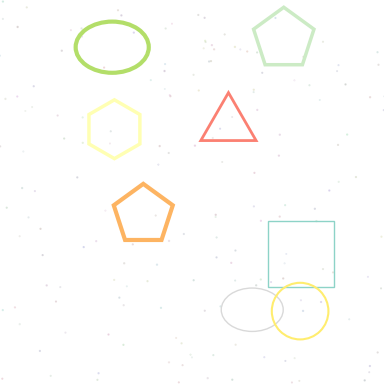[{"shape": "square", "thickness": 1, "radius": 0.43, "center": [0.782, 0.34]}, {"shape": "hexagon", "thickness": 2.5, "radius": 0.38, "center": [0.297, 0.664]}, {"shape": "triangle", "thickness": 2, "radius": 0.41, "center": [0.593, 0.676]}, {"shape": "pentagon", "thickness": 3, "radius": 0.4, "center": [0.372, 0.442]}, {"shape": "oval", "thickness": 3, "radius": 0.47, "center": [0.291, 0.877]}, {"shape": "oval", "thickness": 1, "radius": 0.4, "center": [0.655, 0.195]}, {"shape": "pentagon", "thickness": 2.5, "radius": 0.41, "center": [0.737, 0.899]}, {"shape": "circle", "thickness": 1.5, "radius": 0.37, "center": [0.78, 0.192]}]